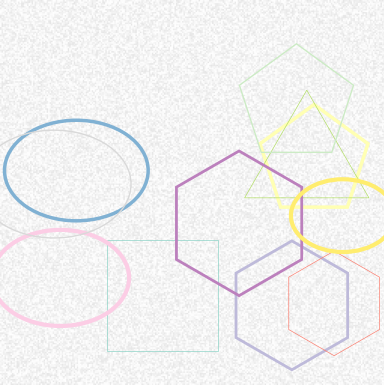[{"shape": "square", "thickness": 0.5, "radius": 0.72, "center": [0.423, 0.232]}, {"shape": "pentagon", "thickness": 2.5, "radius": 0.74, "center": [0.816, 0.581]}, {"shape": "hexagon", "thickness": 2, "radius": 0.84, "center": [0.758, 0.207]}, {"shape": "hexagon", "thickness": 0.5, "radius": 0.68, "center": [0.868, 0.212]}, {"shape": "oval", "thickness": 2.5, "radius": 0.93, "center": [0.198, 0.557]}, {"shape": "triangle", "thickness": 0.5, "radius": 0.93, "center": [0.797, 0.579]}, {"shape": "oval", "thickness": 3, "radius": 0.89, "center": [0.157, 0.278]}, {"shape": "oval", "thickness": 1, "radius": 1.0, "center": [0.14, 0.522]}, {"shape": "hexagon", "thickness": 2, "radius": 0.94, "center": [0.621, 0.42]}, {"shape": "pentagon", "thickness": 1, "radius": 0.78, "center": [0.77, 0.73]}, {"shape": "oval", "thickness": 3, "radius": 0.68, "center": [0.891, 0.44]}]